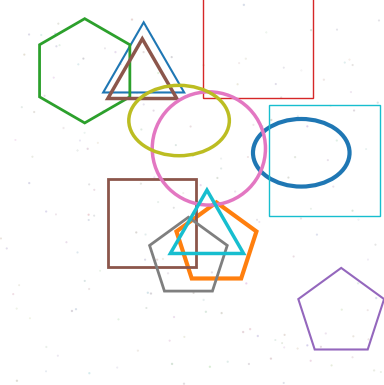[{"shape": "oval", "thickness": 3, "radius": 0.63, "center": [0.783, 0.603]}, {"shape": "triangle", "thickness": 1.5, "radius": 0.61, "center": [0.373, 0.821]}, {"shape": "pentagon", "thickness": 3, "radius": 0.55, "center": [0.562, 0.365]}, {"shape": "hexagon", "thickness": 2, "radius": 0.68, "center": [0.22, 0.816]}, {"shape": "square", "thickness": 1, "radius": 0.71, "center": [0.669, 0.889]}, {"shape": "pentagon", "thickness": 1.5, "radius": 0.59, "center": [0.886, 0.187]}, {"shape": "square", "thickness": 2, "radius": 0.57, "center": [0.395, 0.42]}, {"shape": "triangle", "thickness": 2.5, "radius": 0.52, "center": [0.37, 0.796]}, {"shape": "circle", "thickness": 2.5, "radius": 0.74, "center": [0.542, 0.614]}, {"shape": "pentagon", "thickness": 2, "radius": 0.53, "center": [0.489, 0.33]}, {"shape": "oval", "thickness": 2.5, "radius": 0.65, "center": [0.465, 0.687]}, {"shape": "square", "thickness": 1, "radius": 0.72, "center": [0.843, 0.584]}, {"shape": "triangle", "thickness": 2.5, "radius": 0.55, "center": [0.538, 0.396]}]